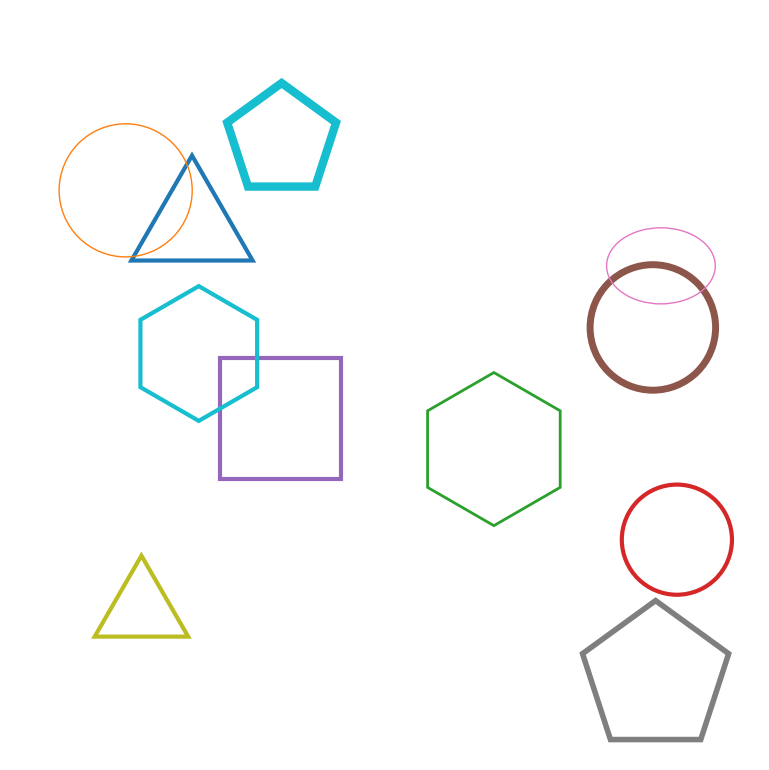[{"shape": "triangle", "thickness": 1.5, "radius": 0.45, "center": [0.249, 0.707]}, {"shape": "circle", "thickness": 0.5, "radius": 0.43, "center": [0.163, 0.753]}, {"shape": "hexagon", "thickness": 1, "radius": 0.5, "center": [0.641, 0.417]}, {"shape": "circle", "thickness": 1.5, "radius": 0.36, "center": [0.879, 0.299]}, {"shape": "square", "thickness": 1.5, "radius": 0.39, "center": [0.364, 0.457]}, {"shape": "circle", "thickness": 2.5, "radius": 0.41, "center": [0.848, 0.575]}, {"shape": "oval", "thickness": 0.5, "radius": 0.35, "center": [0.858, 0.655]}, {"shape": "pentagon", "thickness": 2, "radius": 0.5, "center": [0.851, 0.12]}, {"shape": "triangle", "thickness": 1.5, "radius": 0.35, "center": [0.184, 0.208]}, {"shape": "hexagon", "thickness": 1.5, "radius": 0.44, "center": [0.258, 0.541]}, {"shape": "pentagon", "thickness": 3, "radius": 0.37, "center": [0.366, 0.818]}]